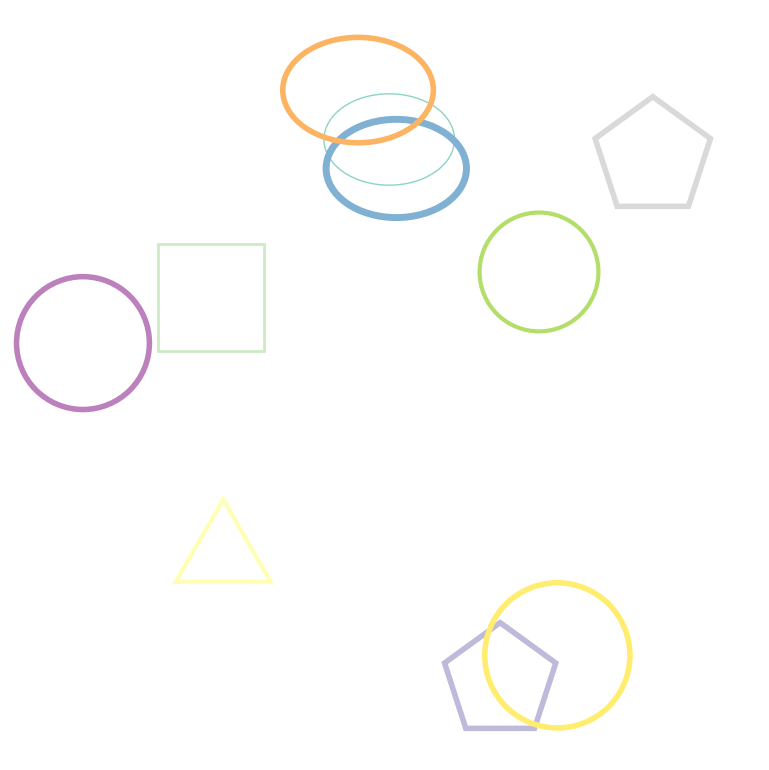[{"shape": "oval", "thickness": 0.5, "radius": 0.42, "center": [0.505, 0.819]}, {"shape": "triangle", "thickness": 1.5, "radius": 0.36, "center": [0.29, 0.28]}, {"shape": "pentagon", "thickness": 2, "radius": 0.38, "center": [0.65, 0.115]}, {"shape": "oval", "thickness": 2.5, "radius": 0.46, "center": [0.515, 0.781]}, {"shape": "oval", "thickness": 2, "radius": 0.49, "center": [0.465, 0.883]}, {"shape": "circle", "thickness": 1.5, "radius": 0.39, "center": [0.7, 0.647]}, {"shape": "pentagon", "thickness": 2, "radius": 0.39, "center": [0.848, 0.796]}, {"shape": "circle", "thickness": 2, "radius": 0.43, "center": [0.108, 0.554]}, {"shape": "square", "thickness": 1, "radius": 0.35, "center": [0.274, 0.614]}, {"shape": "circle", "thickness": 2, "radius": 0.47, "center": [0.724, 0.149]}]